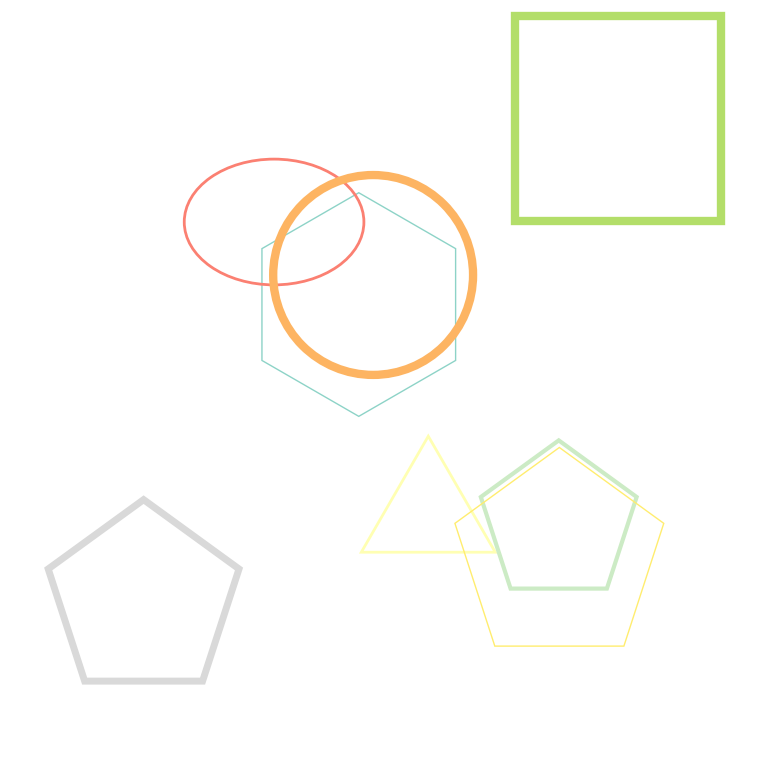[{"shape": "hexagon", "thickness": 0.5, "radius": 0.73, "center": [0.466, 0.604]}, {"shape": "triangle", "thickness": 1, "radius": 0.5, "center": [0.556, 0.333]}, {"shape": "oval", "thickness": 1, "radius": 0.58, "center": [0.356, 0.712]}, {"shape": "circle", "thickness": 3, "radius": 0.65, "center": [0.485, 0.643]}, {"shape": "square", "thickness": 3, "radius": 0.67, "center": [0.803, 0.846]}, {"shape": "pentagon", "thickness": 2.5, "radius": 0.65, "center": [0.187, 0.221]}, {"shape": "pentagon", "thickness": 1.5, "radius": 0.53, "center": [0.726, 0.322]}, {"shape": "pentagon", "thickness": 0.5, "radius": 0.71, "center": [0.726, 0.276]}]